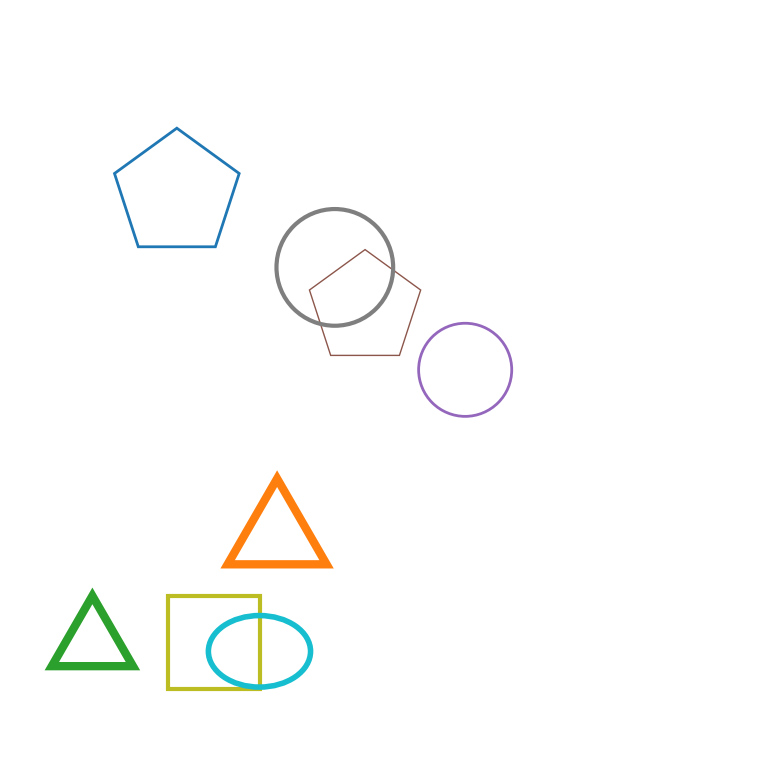[{"shape": "pentagon", "thickness": 1, "radius": 0.43, "center": [0.23, 0.748]}, {"shape": "triangle", "thickness": 3, "radius": 0.37, "center": [0.36, 0.304]}, {"shape": "triangle", "thickness": 3, "radius": 0.3, "center": [0.12, 0.165]}, {"shape": "circle", "thickness": 1, "radius": 0.3, "center": [0.604, 0.52]}, {"shape": "pentagon", "thickness": 0.5, "radius": 0.38, "center": [0.474, 0.6]}, {"shape": "circle", "thickness": 1.5, "radius": 0.38, "center": [0.435, 0.653]}, {"shape": "square", "thickness": 1.5, "radius": 0.3, "center": [0.278, 0.166]}, {"shape": "oval", "thickness": 2, "radius": 0.33, "center": [0.337, 0.154]}]